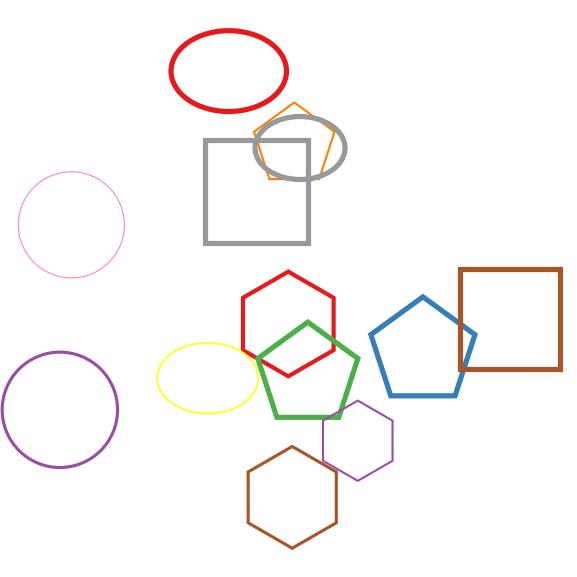[{"shape": "oval", "thickness": 2.5, "radius": 0.5, "center": [0.396, 0.876]}, {"shape": "hexagon", "thickness": 2, "radius": 0.45, "center": [0.499, 0.438]}, {"shape": "pentagon", "thickness": 2.5, "radius": 0.47, "center": [0.732, 0.39]}, {"shape": "pentagon", "thickness": 2.5, "radius": 0.46, "center": [0.533, 0.35]}, {"shape": "circle", "thickness": 1.5, "radius": 0.5, "center": [0.104, 0.289]}, {"shape": "hexagon", "thickness": 1, "radius": 0.35, "center": [0.62, 0.236]}, {"shape": "pentagon", "thickness": 1, "radius": 0.37, "center": [0.51, 0.748]}, {"shape": "oval", "thickness": 1, "radius": 0.44, "center": [0.36, 0.344]}, {"shape": "square", "thickness": 2.5, "radius": 0.43, "center": [0.883, 0.447]}, {"shape": "hexagon", "thickness": 1.5, "radius": 0.44, "center": [0.506, 0.138]}, {"shape": "circle", "thickness": 0.5, "radius": 0.46, "center": [0.124, 0.61]}, {"shape": "oval", "thickness": 2.5, "radius": 0.39, "center": [0.52, 0.743]}, {"shape": "square", "thickness": 2.5, "radius": 0.45, "center": [0.444, 0.667]}]